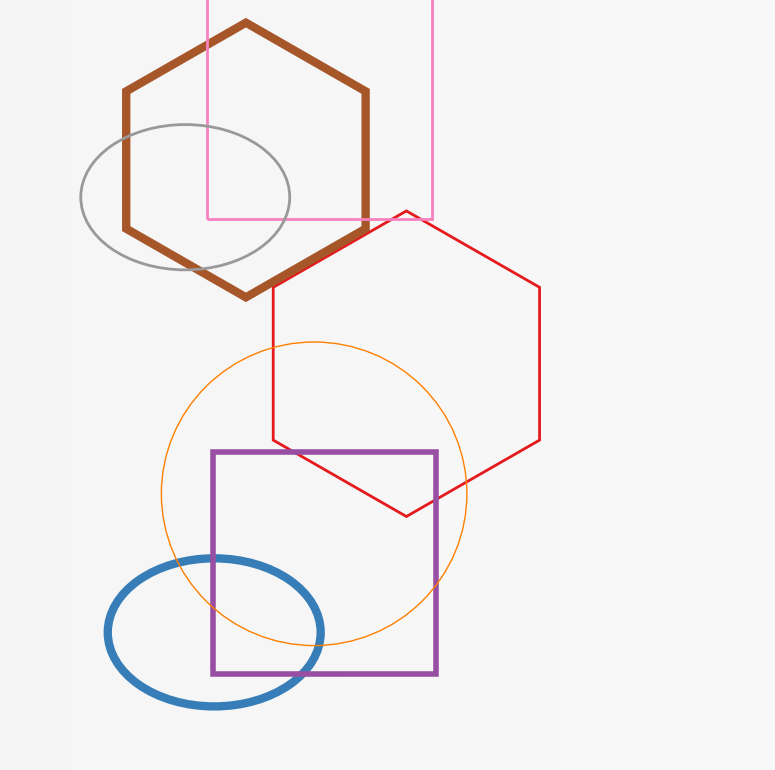[{"shape": "hexagon", "thickness": 1, "radius": 0.99, "center": [0.524, 0.528]}, {"shape": "oval", "thickness": 3, "radius": 0.69, "center": [0.276, 0.179]}, {"shape": "square", "thickness": 2, "radius": 0.72, "center": [0.419, 0.269]}, {"shape": "circle", "thickness": 0.5, "radius": 0.99, "center": [0.405, 0.359]}, {"shape": "hexagon", "thickness": 3, "radius": 0.89, "center": [0.317, 0.792]}, {"shape": "square", "thickness": 1, "radius": 0.73, "center": [0.413, 0.861]}, {"shape": "oval", "thickness": 1, "radius": 0.67, "center": [0.239, 0.744]}]